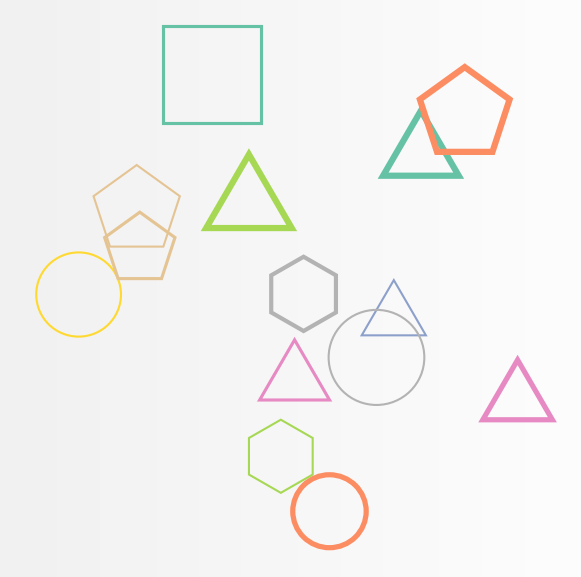[{"shape": "triangle", "thickness": 3, "radius": 0.38, "center": [0.724, 0.732]}, {"shape": "square", "thickness": 1.5, "radius": 0.42, "center": [0.365, 0.87]}, {"shape": "circle", "thickness": 2.5, "radius": 0.32, "center": [0.567, 0.114]}, {"shape": "pentagon", "thickness": 3, "radius": 0.41, "center": [0.8, 0.802]}, {"shape": "triangle", "thickness": 1, "radius": 0.32, "center": [0.678, 0.45]}, {"shape": "triangle", "thickness": 1.5, "radius": 0.35, "center": [0.507, 0.341]}, {"shape": "triangle", "thickness": 2.5, "radius": 0.35, "center": [0.89, 0.307]}, {"shape": "triangle", "thickness": 3, "radius": 0.42, "center": [0.428, 0.647]}, {"shape": "hexagon", "thickness": 1, "radius": 0.32, "center": [0.483, 0.209]}, {"shape": "circle", "thickness": 1, "radius": 0.36, "center": [0.135, 0.489]}, {"shape": "pentagon", "thickness": 1.5, "radius": 0.32, "center": [0.241, 0.568]}, {"shape": "pentagon", "thickness": 1, "radius": 0.39, "center": [0.235, 0.635]}, {"shape": "hexagon", "thickness": 2, "radius": 0.32, "center": [0.522, 0.49]}, {"shape": "circle", "thickness": 1, "radius": 0.41, "center": [0.648, 0.38]}]